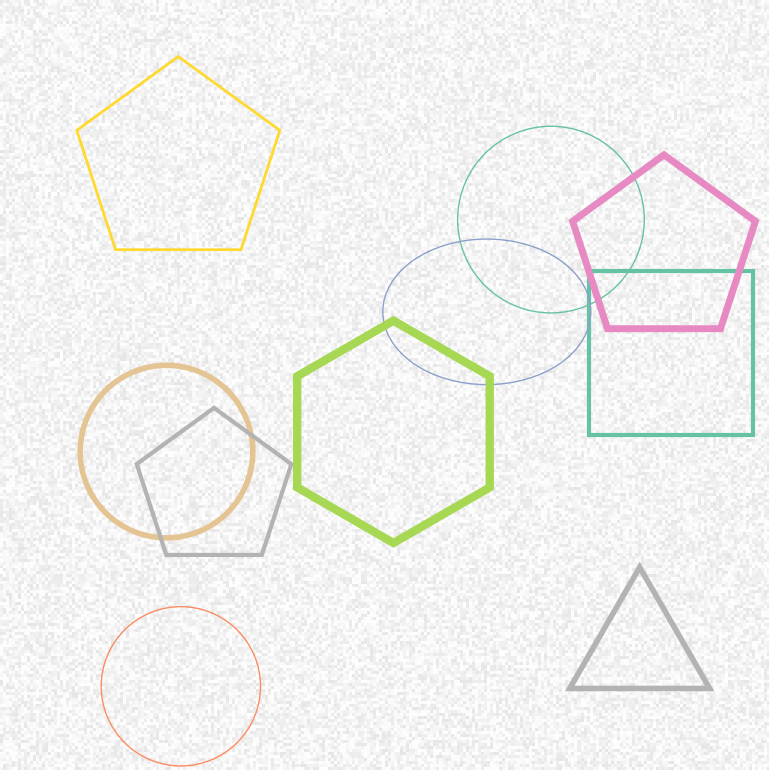[{"shape": "circle", "thickness": 0.5, "radius": 0.61, "center": [0.716, 0.715]}, {"shape": "square", "thickness": 1.5, "radius": 0.53, "center": [0.871, 0.542]}, {"shape": "circle", "thickness": 0.5, "radius": 0.52, "center": [0.235, 0.109]}, {"shape": "oval", "thickness": 0.5, "radius": 0.68, "center": [0.632, 0.595]}, {"shape": "pentagon", "thickness": 2.5, "radius": 0.62, "center": [0.862, 0.674]}, {"shape": "hexagon", "thickness": 3, "radius": 0.72, "center": [0.511, 0.439]}, {"shape": "pentagon", "thickness": 1, "radius": 0.69, "center": [0.232, 0.788]}, {"shape": "circle", "thickness": 2, "radius": 0.56, "center": [0.216, 0.414]}, {"shape": "pentagon", "thickness": 1.5, "radius": 0.53, "center": [0.278, 0.365]}, {"shape": "triangle", "thickness": 2, "radius": 0.52, "center": [0.831, 0.158]}]